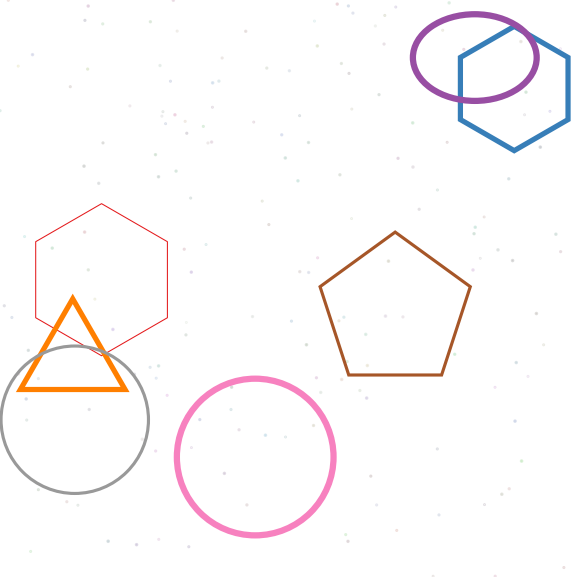[{"shape": "hexagon", "thickness": 0.5, "radius": 0.66, "center": [0.176, 0.515]}, {"shape": "hexagon", "thickness": 2.5, "radius": 0.54, "center": [0.89, 0.846]}, {"shape": "oval", "thickness": 3, "radius": 0.54, "center": [0.822, 0.899]}, {"shape": "triangle", "thickness": 2.5, "radius": 0.52, "center": [0.126, 0.377]}, {"shape": "pentagon", "thickness": 1.5, "radius": 0.68, "center": [0.684, 0.46]}, {"shape": "circle", "thickness": 3, "radius": 0.68, "center": [0.442, 0.208]}, {"shape": "circle", "thickness": 1.5, "radius": 0.64, "center": [0.129, 0.272]}]